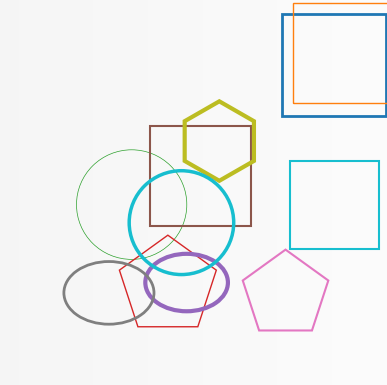[{"shape": "square", "thickness": 2, "radius": 0.67, "center": [0.862, 0.831]}, {"shape": "square", "thickness": 1, "radius": 0.65, "center": [0.886, 0.863]}, {"shape": "circle", "thickness": 0.5, "radius": 0.71, "center": [0.34, 0.469]}, {"shape": "pentagon", "thickness": 1, "radius": 0.66, "center": [0.433, 0.258]}, {"shape": "oval", "thickness": 3, "radius": 0.53, "center": [0.482, 0.266]}, {"shape": "square", "thickness": 1.5, "radius": 0.65, "center": [0.517, 0.543]}, {"shape": "pentagon", "thickness": 1.5, "radius": 0.58, "center": [0.737, 0.236]}, {"shape": "oval", "thickness": 2, "radius": 0.58, "center": [0.281, 0.239]}, {"shape": "hexagon", "thickness": 3, "radius": 0.52, "center": [0.566, 0.634]}, {"shape": "circle", "thickness": 2.5, "radius": 0.67, "center": [0.468, 0.422]}, {"shape": "square", "thickness": 1.5, "radius": 0.57, "center": [0.864, 0.468]}]